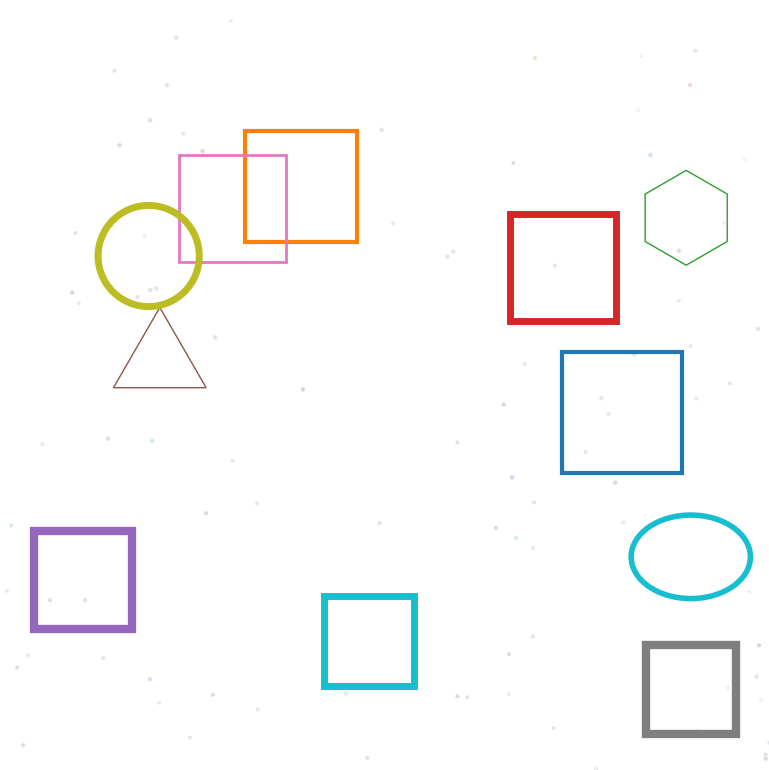[{"shape": "square", "thickness": 1.5, "radius": 0.39, "center": [0.808, 0.464]}, {"shape": "square", "thickness": 1.5, "radius": 0.36, "center": [0.391, 0.758]}, {"shape": "hexagon", "thickness": 0.5, "radius": 0.31, "center": [0.891, 0.717]}, {"shape": "square", "thickness": 2.5, "radius": 0.35, "center": [0.731, 0.653]}, {"shape": "square", "thickness": 3, "radius": 0.32, "center": [0.107, 0.246]}, {"shape": "triangle", "thickness": 0.5, "radius": 0.35, "center": [0.208, 0.531]}, {"shape": "square", "thickness": 1, "radius": 0.35, "center": [0.302, 0.729]}, {"shape": "square", "thickness": 3, "radius": 0.29, "center": [0.897, 0.105]}, {"shape": "circle", "thickness": 2.5, "radius": 0.33, "center": [0.193, 0.668]}, {"shape": "square", "thickness": 2.5, "radius": 0.29, "center": [0.48, 0.167]}, {"shape": "oval", "thickness": 2, "radius": 0.39, "center": [0.897, 0.277]}]